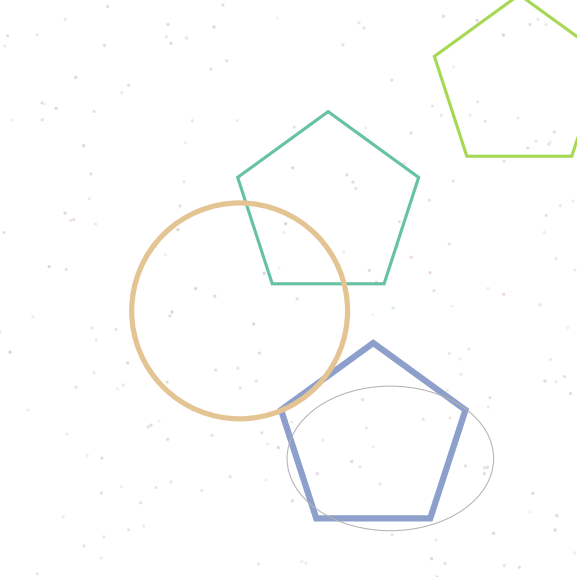[{"shape": "pentagon", "thickness": 1.5, "radius": 0.82, "center": [0.568, 0.641]}, {"shape": "pentagon", "thickness": 3, "radius": 0.84, "center": [0.646, 0.237]}, {"shape": "pentagon", "thickness": 1.5, "radius": 0.77, "center": [0.899, 0.854]}, {"shape": "circle", "thickness": 2.5, "radius": 0.93, "center": [0.415, 0.461]}, {"shape": "oval", "thickness": 0.5, "radius": 0.89, "center": [0.676, 0.205]}]